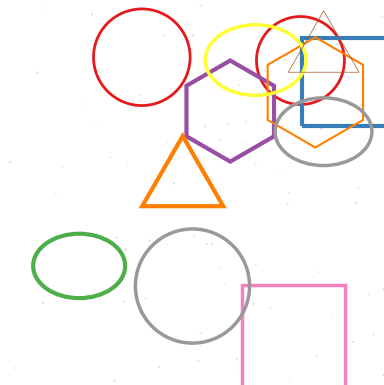[{"shape": "circle", "thickness": 2, "radius": 0.63, "center": [0.368, 0.851]}, {"shape": "circle", "thickness": 2, "radius": 0.57, "center": [0.78, 0.843]}, {"shape": "square", "thickness": 3, "radius": 0.57, "center": [0.899, 0.788]}, {"shape": "oval", "thickness": 3, "radius": 0.6, "center": [0.206, 0.309]}, {"shape": "hexagon", "thickness": 3, "radius": 0.66, "center": [0.598, 0.712]}, {"shape": "triangle", "thickness": 3, "radius": 0.61, "center": [0.475, 0.525]}, {"shape": "hexagon", "thickness": 1.5, "radius": 0.72, "center": [0.819, 0.76]}, {"shape": "oval", "thickness": 2.5, "radius": 0.65, "center": [0.664, 0.844]}, {"shape": "triangle", "thickness": 0.5, "radius": 0.53, "center": [0.841, 0.866]}, {"shape": "square", "thickness": 2.5, "radius": 0.67, "center": [0.762, 0.126]}, {"shape": "circle", "thickness": 2.5, "radius": 0.74, "center": [0.5, 0.257]}, {"shape": "oval", "thickness": 2.5, "radius": 0.63, "center": [0.84, 0.658]}]